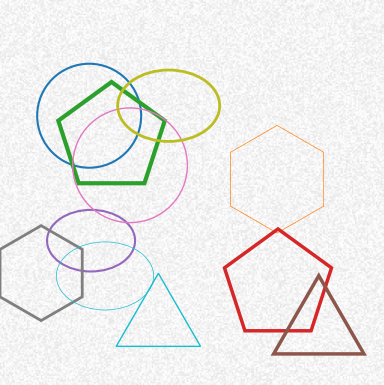[{"shape": "circle", "thickness": 1.5, "radius": 0.68, "center": [0.232, 0.699]}, {"shape": "hexagon", "thickness": 0.5, "radius": 0.7, "center": [0.72, 0.535]}, {"shape": "pentagon", "thickness": 3, "radius": 0.73, "center": [0.29, 0.642]}, {"shape": "pentagon", "thickness": 2.5, "radius": 0.73, "center": [0.722, 0.259]}, {"shape": "oval", "thickness": 1.5, "radius": 0.57, "center": [0.237, 0.375]}, {"shape": "triangle", "thickness": 2.5, "radius": 0.68, "center": [0.828, 0.148]}, {"shape": "circle", "thickness": 1, "radius": 0.74, "center": [0.338, 0.571]}, {"shape": "hexagon", "thickness": 2, "radius": 0.62, "center": [0.107, 0.291]}, {"shape": "oval", "thickness": 2, "radius": 0.66, "center": [0.438, 0.725]}, {"shape": "triangle", "thickness": 1, "radius": 0.63, "center": [0.411, 0.164]}, {"shape": "oval", "thickness": 0.5, "radius": 0.63, "center": [0.273, 0.283]}]